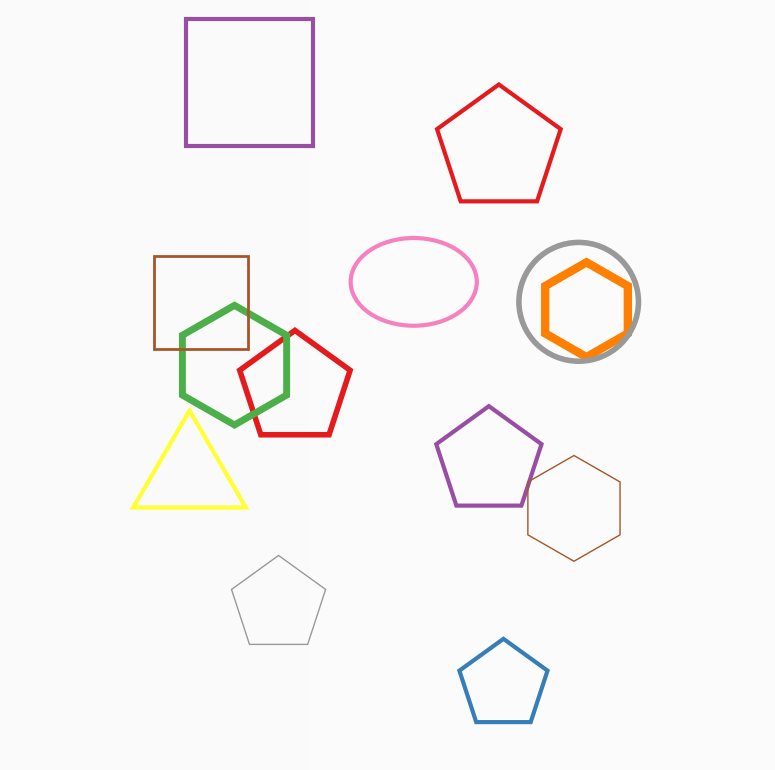[{"shape": "pentagon", "thickness": 2, "radius": 0.37, "center": [0.381, 0.496]}, {"shape": "pentagon", "thickness": 1.5, "radius": 0.42, "center": [0.644, 0.806]}, {"shape": "pentagon", "thickness": 1.5, "radius": 0.3, "center": [0.65, 0.111]}, {"shape": "hexagon", "thickness": 2.5, "radius": 0.39, "center": [0.303, 0.526]}, {"shape": "pentagon", "thickness": 1.5, "radius": 0.36, "center": [0.631, 0.401]}, {"shape": "square", "thickness": 1.5, "radius": 0.41, "center": [0.322, 0.893]}, {"shape": "hexagon", "thickness": 3, "radius": 0.31, "center": [0.757, 0.598]}, {"shape": "triangle", "thickness": 1.5, "radius": 0.42, "center": [0.245, 0.383]}, {"shape": "hexagon", "thickness": 0.5, "radius": 0.34, "center": [0.741, 0.34]}, {"shape": "square", "thickness": 1, "radius": 0.3, "center": [0.26, 0.607]}, {"shape": "oval", "thickness": 1.5, "radius": 0.41, "center": [0.534, 0.634]}, {"shape": "pentagon", "thickness": 0.5, "radius": 0.32, "center": [0.359, 0.215]}, {"shape": "circle", "thickness": 2, "radius": 0.39, "center": [0.747, 0.608]}]